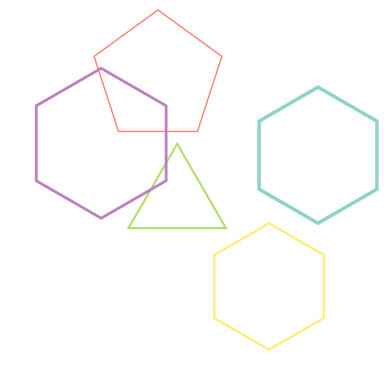[{"shape": "hexagon", "thickness": 2.5, "radius": 0.88, "center": [0.826, 0.597]}, {"shape": "pentagon", "thickness": 1, "radius": 0.87, "center": [0.41, 0.8]}, {"shape": "triangle", "thickness": 1.5, "radius": 0.73, "center": [0.46, 0.48]}, {"shape": "hexagon", "thickness": 2, "radius": 0.97, "center": [0.263, 0.628]}, {"shape": "hexagon", "thickness": 1.5, "radius": 0.82, "center": [0.699, 0.256]}]